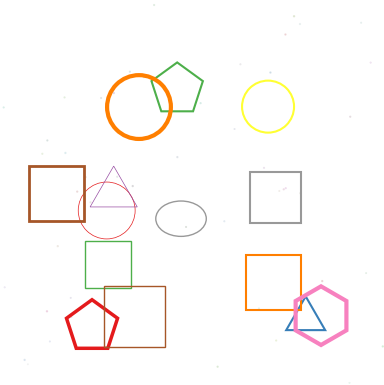[{"shape": "pentagon", "thickness": 2.5, "radius": 0.35, "center": [0.239, 0.152]}, {"shape": "circle", "thickness": 0.5, "radius": 0.37, "center": [0.277, 0.453]}, {"shape": "triangle", "thickness": 1.5, "radius": 0.29, "center": [0.794, 0.172]}, {"shape": "pentagon", "thickness": 1.5, "radius": 0.35, "center": [0.46, 0.768]}, {"shape": "square", "thickness": 1, "radius": 0.3, "center": [0.28, 0.313]}, {"shape": "triangle", "thickness": 0.5, "radius": 0.35, "center": [0.295, 0.498]}, {"shape": "square", "thickness": 1.5, "radius": 0.36, "center": [0.71, 0.267]}, {"shape": "circle", "thickness": 3, "radius": 0.41, "center": [0.361, 0.722]}, {"shape": "circle", "thickness": 1.5, "radius": 0.34, "center": [0.696, 0.723]}, {"shape": "square", "thickness": 1, "radius": 0.4, "center": [0.35, 0.177]}, {"shape": "square", "thickness": 2, "radius": 0.36, "center": [0.148, 0.497]}, {"shape": "hexagon", "thickness": 3, "radius": 0.38, "center": [0.834, 0.18]}, {"shape": "oval", "thickness": 1, "radius": 0.33, "center": [0.47, 0.432]}, {"shape": "square", "thickness": 1.5, "radius": 0.33, "center": [0.716, 0.487]}]